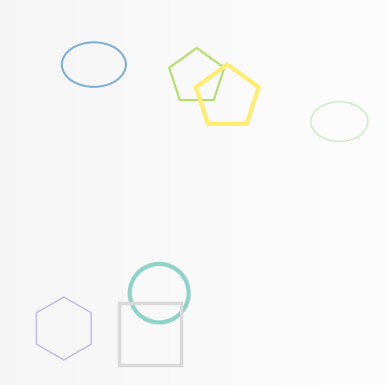[{"shape": "circle", "thickness": 3, "radius": 0.38, "center": [0.411, 0.239]}, {"shape": "hexagon", "thickness": 1, "radius": 0.41, "center": [0.165, 0.147]}, {"shape": "oval", "thickness": 1.5, "radius": 0.41, "center": [0.242, 0.832]}, {"shape": "pentagon", "thickness": 1.5, "radius": 0.37, "center": [0.508, 0.801]}, {"shape": "square", "thickness": 2.5, "radius": 0.4, "center": [0.388, 0.132]}, {"shape": "oval", "thickness": 1, "radius": 0.37, "center": [0.876, 0.684]}, {"shape": "pentagon", "thickness": 3, "radius": 0.43, "center": [0.587, 0.747]}]